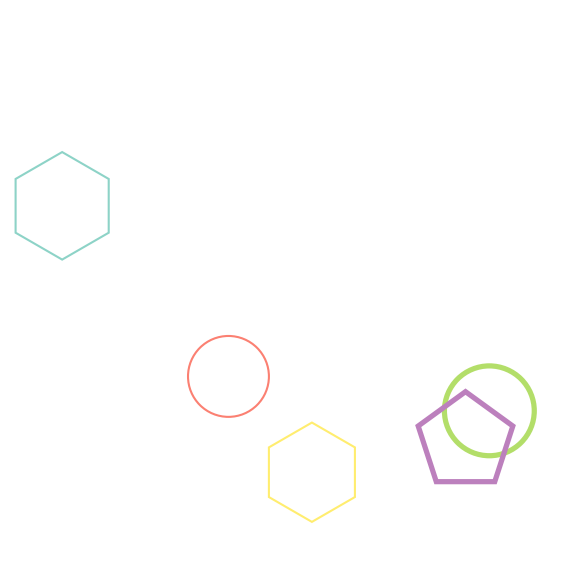[{"shape": "hexagon", "thickness": 1, "radius": 0.47, "center": [0.108, 0.643]}, {"shape": "circle", "thickness": 1, "radius": 0.35, "center": [0.396, 0.347]}, {"shape": "circle", "thickness": 2.5, "radius": 0.39, "center": [0.847, 0.288]}, {"shape": "pentagon", "thickness": 2.5, "radius": 0.43, "center": [0.806, 0.235]}, {"shape": "hexagon", "thickness": 1, "radius": 0.43, "center": [0.54, 0.181]}]